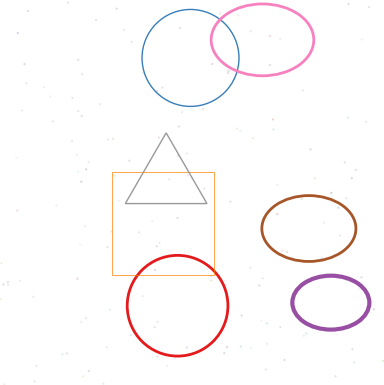[{"shape": "circle", "thickness": 2, "radius": 0.65, "center": [0.461, 0.206]}, {"shape": "circle", "thickness": 1, "radius": 0.63, "center": [0.495, 0.85]}, {"shape": "oval", "thickness": 3, "radius": 0.5, "center": [0.859, 0.214]}, {"shape": "square", "thickness": 0.5, "radius": 0.67, "center": [0.423, 0.419]}, {"shape": "oval", "thickness": 2, "radius": 0.61, "center": [0.802, 0.406]}, {"shape": "oval", "thickness": 2, "radius": 0.67, "center": [0.682, 0.896]}, {"shape": "triangle", "thickness": 1, "radius": 0.61, "center": [0.432, 0.532]}]